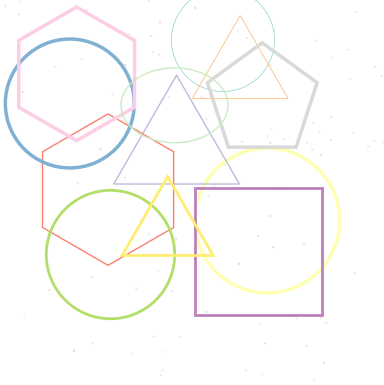[{"shape": "circle", "thickness": 0.5, "radius": 0.67, "center": [0.579, 0.896]}, {"shape": "circle", "thickness": 2.5, "radius": 0.94, "center": [0.694, 0.427]}, {"shape": "triangle", "thickness": 1, "radius": 0.94, "center": [0.459, 0.616]}, {"shape": "hexagon", "thickness": 1, "radius": 0.98, "center": [0.281, 0.508]}, {"shape": "circle", "thickness": 2.5, "radius": 0.84, "center": [0.181, 0.731]}, {"shape": "triangle", "thickness": 0.5, "radius": 0.72, "center": [0.624, 0.816]}, {"shape": "circle", "thickness": 2, "radius": 0.83, "center": [0.287, 0.339]}, {"shape": "hexagon", "thickness": 2.5, "radius": 0.87, "center": [0.199, 0.808]}, {"shape": "pentagon", "thickness": 2.5, "radius": 0.75, "center": [0.681, 0.739]}, {"shape": "square", "thickness": 2, "radius": 0.82, "center": [0.67, 0.348]}, {"shape": "oval", "thickness": 1, "radius": 0.69, "center": [0.453, 0.726]}, {"shape": "triangle", "thickness": 2, "radius": 0.68, "center": [0.435, 0.405]}]